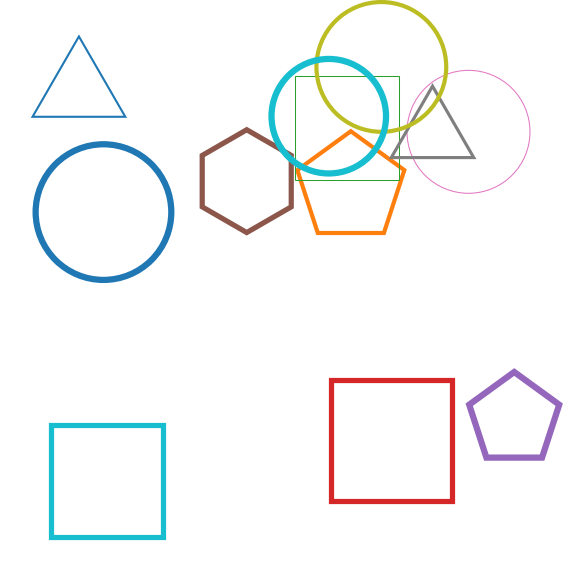[{"shape": "triangle", "thickness": 1, "radius": 0.46, "center": [0.137, 0.843]}, {"shape": "circle", "thickness": 3, "radius": 0.59, "center": [0.179, 0.632]}, {"shape": "pentagon", "thickness": 2, "radius": 0.49, "center": [0.608, 0.674]}, {"shape": "square", "thickness": 0.5, "radius": 0.45, "center": [0.601, 0.777]}, {"shape": "square", "thickness": 2.5, "radius": 0.53, "center": [0.678, 0.236]}, {"shape": "pentagon", "thickness": 3, "radius": 0.41, "center": [0.89, 0.273]}, {"shape": "hexagon", "thickness": 2.5, "radius": 0.45, "center": [0.427, 0.685]}, {"shape": "circle", "thickness": 0.5, "radius": 0.53, "center": [0.811, 0.771]}, {"shape": "triangle", "thickness": 1.5, "radius": 0.41, "center": [0.749, 0.767]}, {"shape": "circle", "thickness": 2, "radius": 0.56, "center": [0.66, 0.883]}, {"shape": "square", "thickness": 2.5, "radius": 0.49, "center": [0.185, 0.167]}, {"shape": "circle", "thickness": 3, "radius": 0.5, "center": [0.569, 0.798]}]